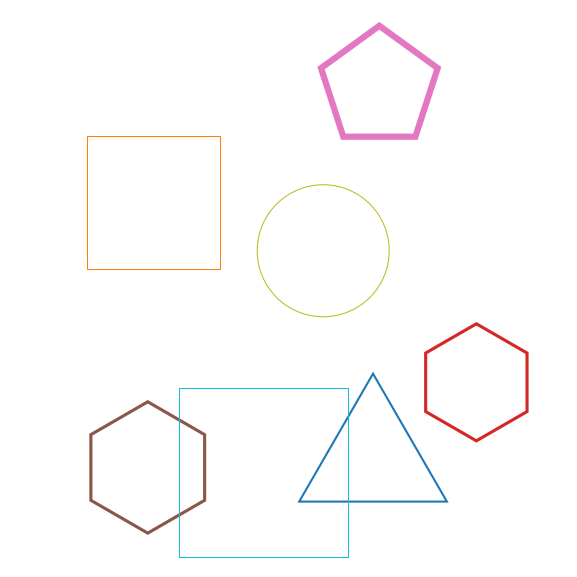[{"shape": "triangle", "thickness": 1, "radius": 0.74, "center": [0.646, 0.204]}, {"shape": "square", "thickness": 0.5, "radius": 0.58, "center": [0.265, 0.648]}, {"shape": "hexagon", "thickness": 1.5, "radius": 0.51, "center": [0.825, 0.337]}, {"shape": "hexagon", "thickness": 1.5, "radius": 0.57, "center": [0.256, 0.19]}, {"shape": "pentagon", "thickness": 3, "radius": 0.53, "center": [0.657, 0.848]}, {"shape": "circle", "thickness": 0.5, "radius": 0.57, "center": [0.56, 0.565]}, {"shape": "square", "thickness": 0.5, "radius": 0.73, "center": [0.456, 0.181]}]